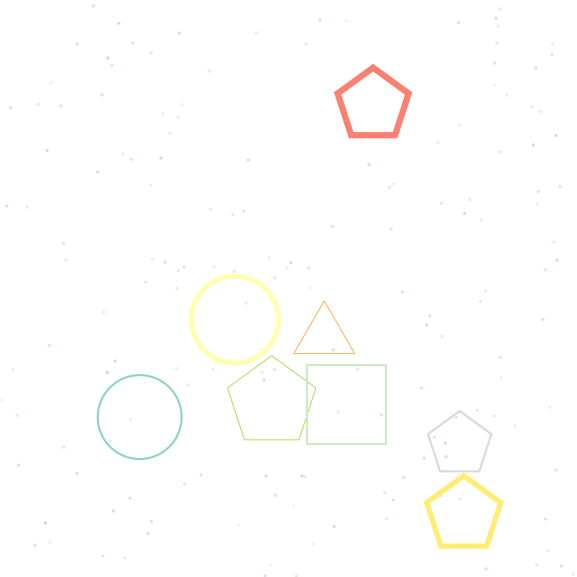[{"shape": "circle", "thickness": 1, "radius": 0.36, "center": [0.242, 0.277]}, {"shape": "circle", "thickness": 2.5, "radius": 0.38, "center": [0.407, 0.446]}, {"shape": "pentagon", "thickness": 3, "radius": 0.32, "center": [0.646, 0.817]}, {"shape": "triangle", "thickness": 0.5, "radius": 0.3, "center": [0.561, 0.417]}, {"shape": "pentagon", "thickness": 0.5, "radius": 0.4, "center": [0.47, 0.303]}, {"shape": "pentagon", "thickness": 1, "radius": 0.29, "center": [0.796, 0.23]}, {"shape": "square", "thickness": 1, "radius": 0.34, "center": [0.6, 0.299]}, {"shape": "pentagon", "thickness": 2.5, "radius": 0.34, "center": [0.803, 0.108]}]